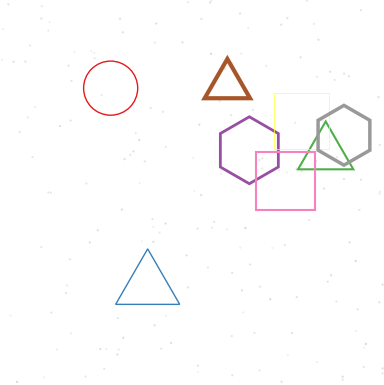[{"shape": "circle", "thickness": 1, "radius": 0.35, "center": [0.287, 0.771]}, {"shape": "triangle", "thickness": 1, "radius": 0.48, "center": [0.384, 0.257]}, {"shape": "triangle", "thickness": 1.5, "radius": 0.41, "center": [0.846, 0.602]}, {"shape": "hexagon", "thickness": 2, "radius": 0.43, "center": [0.648, 0.61]}, {"shape": "square", "thickness": 0.5, "radius": 0.36, "center": [0.783, 0.685]}, {"shape": "triangle", "thickness": 3, "radius": 0.34, "center": [0.591, 0.779]}, {"shape": "square", "thickness": 1.5, "radius": 0.38, "center": [0.741, 0.53]}, {"shape": "hexagon", "thickness": 2.5, "radius": 0.39, "center": [0.893, 0.649]}]